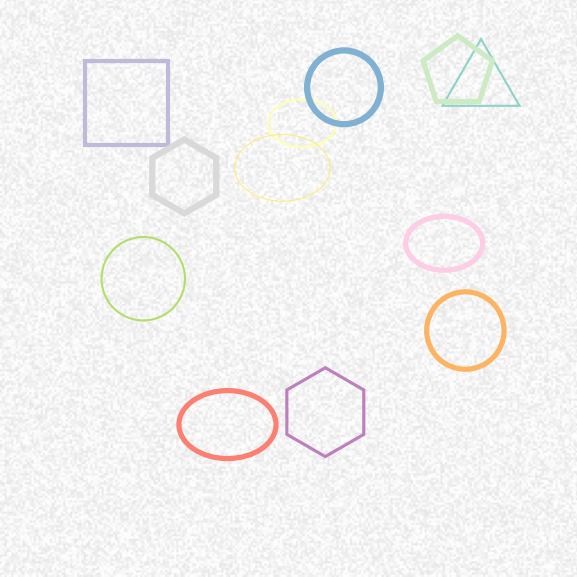[{"shape": "triangle", "thickness": 1, "radius": 0.39, "center": [0.833, 0.854]}, {"shape": "oval", "thickness": 1, "radius": 0.3, "center": [0.524, 0.786]}, {"shape": "square", "thickness": 2, "radius": 0.36, "center": [0.219, 0.821]}, {"shape": "oval", "thickness": 2.5, "radius": 0.42, "center": [0.394, 0.264]}, {"shape": "circle", "thickness": 3, "radius": 0.32, "center": [0.596, 0.848]}, {"shape": "circle", "thickness": 2.5, "radius": 0.34, "center": [0.806, 0.427]}, {"shape": "circle", "thickness": 1, "radius": 0.36, "center": [0.248, 0.517]}, {"shape": "oval", "thickness": 2.5, "radius": 0.33, "center": [0.769, 0.578]}, {"shape": "hexagon", "thickness": 3, "radius": 0.32, "center": [0.319, 0.694]}, {"shape": "hexagon", "thickness": 1.5, "radius": 0.38, "center": [0.563, 0.285]}, {"shape": "pentagon", "thickness": 2.5, "radius": 0.32, "center": [0.793, 0.874]}, {"shape": "oval", "thickness": 0.5, "radius": 0.41, "center": [0.489, 0.709]}]